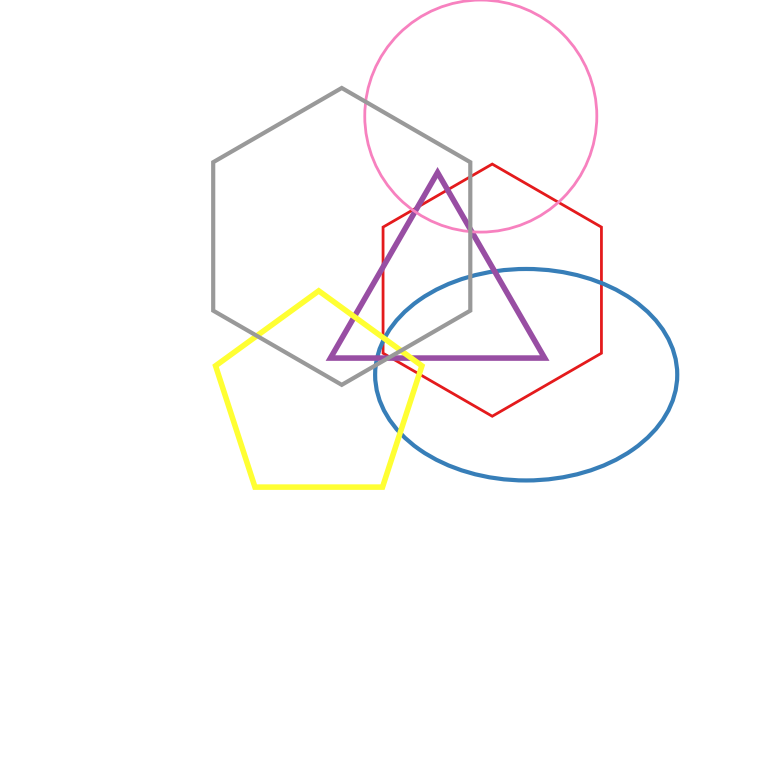[{"shape": "hexagon", "thickness": 1, "radius": 0.82, "center": [0.639, 0.623]}, {"shape": "oval", "thickness": 1.5, "radius": 0.98, "center": [0.683, 0.513]}, {"shape": "triangle", "thickness": 2, "radius": 0.8, "center": [0.568, 0.615]}, {"shape": "pentagon", "thickness": 2, "radius": 0.7, "center": [0.414, 0.481]}, {"shape": "circle", "thickness": 1, "radius": 0.75, "center": [0.624, 0.849]}, {"shape": "hexagon", "thickness": 1.5, "radius": 0.96, "center": [0.444, 0.693]}]